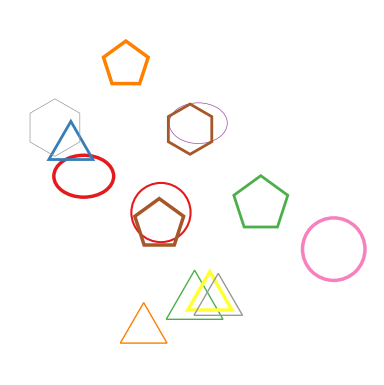[{"shape": "circle", "thickness": 1.5, "radius": 0.38, "center": [0.418, 0.448]}, {"shape": "oval", "thickness": 2.5, "radius": 0.39, "center": [0.218, 0.542]}, {"shape": "triangle", "thickness": 2, "radius": 0.33, "center": [0.184, 0.619]}, {"shape": "pentagon", "thickness": 2, "radius": 0.37, "center": [0.677, 0.47]}, {"shape": "triangle", "thickness": 1, "radius": 0.43, "center": [0.505, 0.213]}, {"shape": "oval", "thickness": 0.5, "radius": 0.38, "center": [0.515, 0.68]}, {"shape": "pentagon", "thickness": 2.5, "radius": 0.31, "center": [0.327, 0.832]}, {"shape": "triangle", "thickness": 1, "radius": 0.35, "center": [0.373, 0.144]}, {"shape": "triangle", "thickness": 2.5, "radius": 0.33, "center": [0.545, 0.228]}, {"shape": "hexagon", "thickness": 2, "radius": 0.33, "center": [0.494, 0.664]}, {"shape": "pentagon", "thickness": 2.5, "radius": 0.33, "center": [0.414, 0.418]}, {"shape": "circle", "thickness": 2.5, "radius": 0.41, "center": [0.867, 0.353]}, {"shape": "triangle", "thickness": 1, "radius": 0.36, "center": [0.567, 0.217]}, {"shape": "hexagon", "thickness": 0.5, "radius": 0.37, "center": [0.143, 0.669]}]